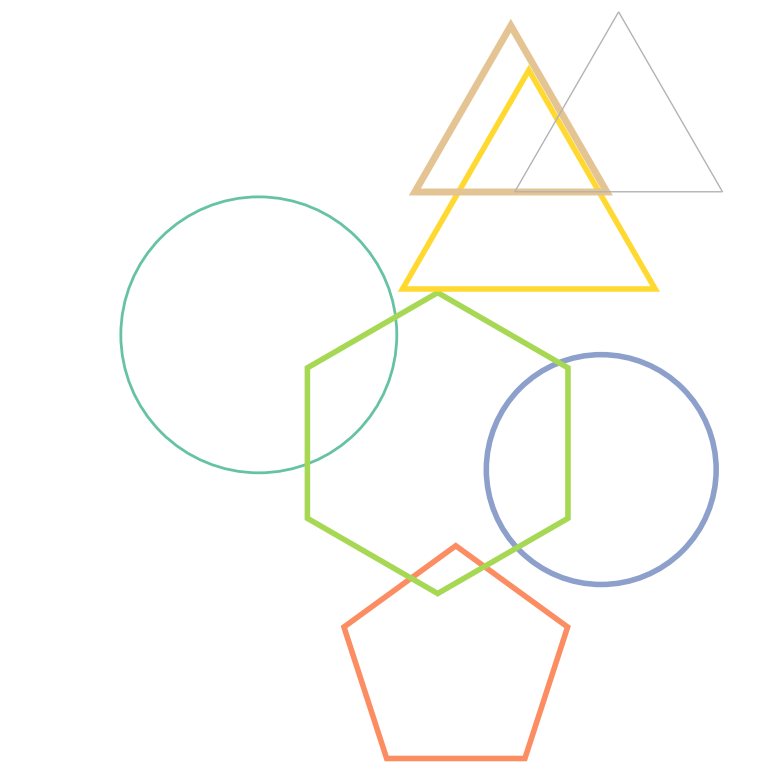[{"shape": "circle", "thickness": 1, "radius": 0.9, "center": [0.336, 0.565]}, {"shape": "pentagon", "thickness": 2, "radius": 0.76, "center": [0.592, 0.139]}, {"shape": "circle", "thickness": 2, "radius": 0.75, "center": [0.781, 0.39]}, {"shape": "hexagon", "thickness": 2, "radius": 0.98, "center": [0.568, 0.425]}, {"shape": "triangle", "thickness": 2, "radius": 0.95, "center": [0.687, 0.719]}, {"shape": "triangle", "thickness": 2.5, "radius": 0.72, "center": [0.663, 0.823]}, {"shape": "triangle", "thickness": 0.5, "radius": 0.78, "center": [0.803, 0.829]}]